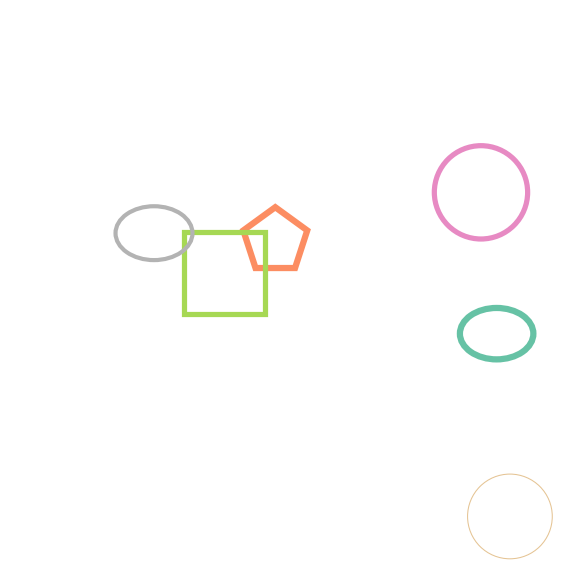[{"shape": "oval", "thickness": 3, "radius": 0.32, "center": [0.86, 0.421]}, {"shape": "pentagon", "thickness": 3, "radius": 0.29, "center": [0.477, 0.582]}, {"shape": "circle", "thickness": 2.5, "radius": 0.4, "center": [0.833, 0.666]}, {"shape": "square", "thickness": 2.5, "radius": 0.35, "center": [0.389, 0.526]}, {"shape": "circle", "thickness": 0.5, "radius": 0.37, "center": [0.883, 0.105]}, {"shape": "oval", "thickness": 2, "radius": 0.33, "center": [0.267, 0.595]}]